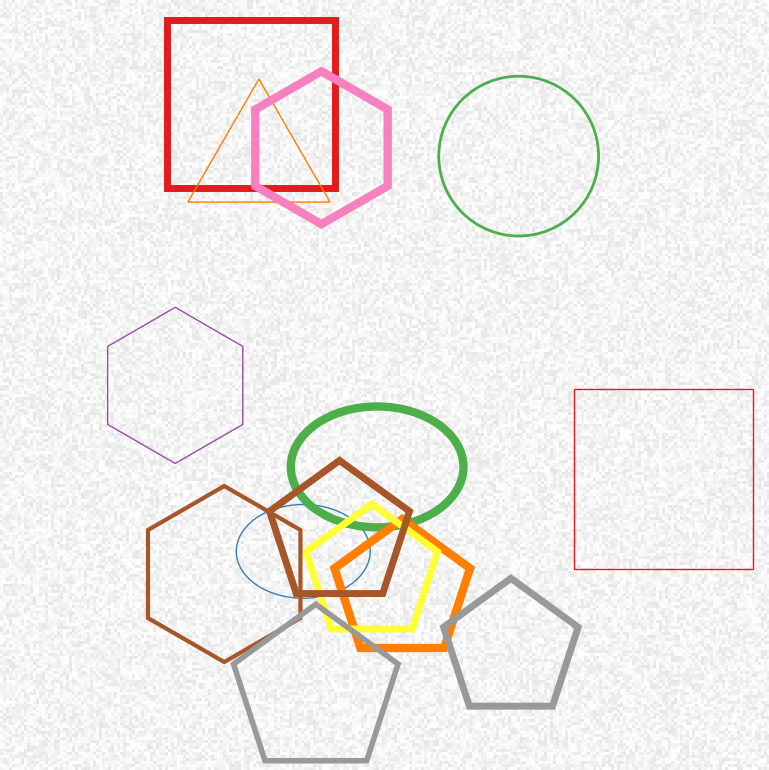[{"shape": "square", "thickness": 2.5, "radius": 0.55, "center": [0.326, 0.865]}, {"shape": "square", "thickness": 0.5, "radius": 0.58, "center": [0.862, 0.378]}, {"shape": "oval", "thickness": 0.5, "radius": 0.43, "center": [0.394, 0.284]}, {"shape": "circle", "thickness": 1, "radius": 0.52, "center": [0.674, 0.797]}, {"shape": "oval", "thickness": 3, "radius": 0.56, "center": [0.49, 0.394]}, {"shape": "hexagon", "thickness": 0.5, "radius": 0.51, "center": [0.228, 0.499]}, {"shape": "triangle", "thickness": 0.5, "radius": 0.53, "center": [0.336, 0.791]}, {"shape": "pentagon", "thickness": 3, "radius": 0.46, "center": [0.522, 0.233]}, {"shape": "pentagon", "thickness": 2.5, "radius": 0.45, "center": [0.483, 0.256]}, {"shape": "hexagon", "thickness": 1.5, "radius": 0.57, "center": [0.291, 0.255]}, {"shape": "pentagon", "thickness": 2.5, "radius": 0.48, "center": [0.441, 0.306]}, {"shape": "hexagon", "thickness": 3, "radius": 0.5, "center": [0.418, 0.808]}, {"shape": "pentagon", "thickness": 2.5, "radius": 0.46, "center": [0.664, 0.157]}, {"shape": "pentagon", "thickness": 2, "radius": 0.56, "center": [0.41, 0.103]}]